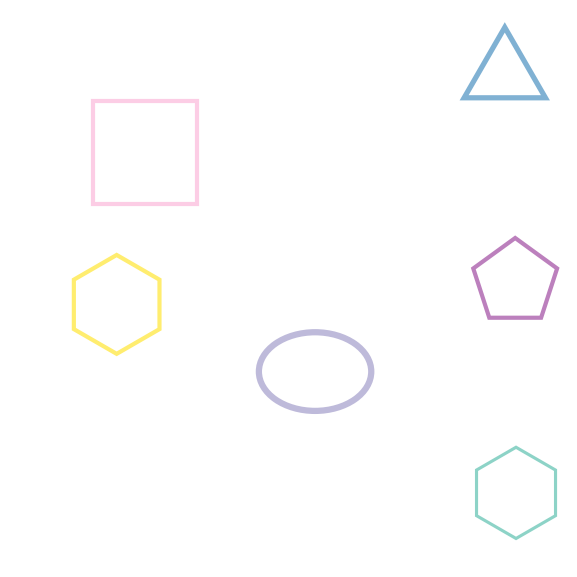[{"shape": "hexagon", "thickness": 1.5, "radius": 0.39, "center": [0.894, 0.146]}, {"shape": "oval", "thickness": 3, "radius": 0.49, "center": [0.546, 0.356]}, {"shape": "triangle", "thickness": 2.5, "radius": 0.41, "center": [0.874, 0.87]}, {"shape": "square", "thickness": 2, "radius": 0.45, "center": [0.251, 0.735]}, {"shape": "pentagon", "thickness": 2, "radius": 0.38, "center": [0.892, 0.511]}, {"shape": "hexagon", "thickness": 2, "radius": 0.43, "center": [0.202, 0.472]}]